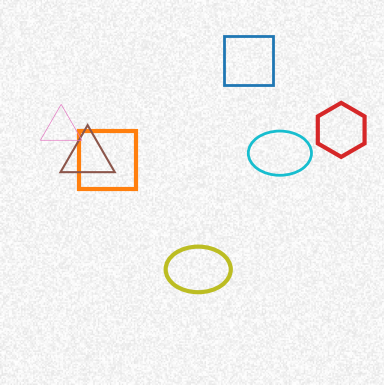[{"shape": "square", "thickness": 2, "radius": 0.31, "center": [0.645, 0.843]}, {"shape": "square", "thickness": 3, "radius": 0.37, "center": [0.279, 0.584]}, {"shape": "hexagon", "thickness": 3, "radius": 0.35, "center": [0.886, 0.663]}, {"shape": "triangle", "thickness": 1.5, "radius": 0.41, "center": [0.228, 0.594]}, {"shape": "triangle", "thickness": 0.5, "radius": 0.31, "center": [0.159, 0.667]}, {"shape": "oval", "thickness": 3, "radius": 0.42, "center": [0.515, 0.3]}, {"shape": "oval", "thickness": 2, "radius": 0.41, "center": [0.727, 0.602]}]